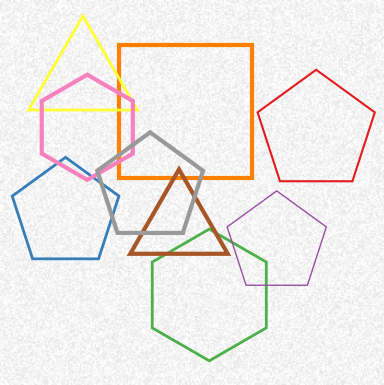[{"shape": "pentagon", "thickness": 1.5, "radius": 0.8, "center": [0.821, 0.659]}, {"shape": "pentagon", "thickness": 2, "radius": 0.73, "center": [0.17, 0.446]}, {"shape": "hexagon", "thickness": 2, "radius": 0.86, "center": [0.544, 0.234]}, {"shape": "pentagon", "thickness": 1, "radius": 0.68, "center": [0.719, 0.369]}, {"shape": "square", "thickness": 3, "radius": 0.86, "center": [0.482, 0.71]}, {"shape": "triangle", "thickness": 2, "radius": 0.82, "center": [0.215, 0.796]}, {"shape": "triangle", "thickness": 3, "radius": 0.73, "center": [0.465, 0.414]}, {"shape": "hexagon", "thickness": 3, "radius": 0.68, "center": [0.227, 0.669]}, {"shape": "pentagon", "thickness": 3, "radius": 0.72, "center": [0.39, 0.512]}]